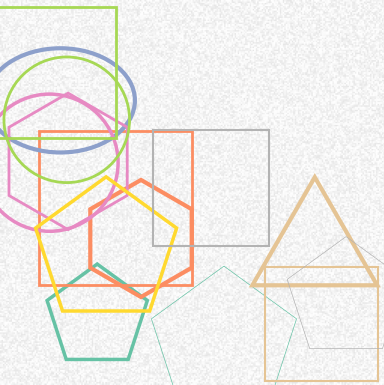[{"shape": "pentagon", "thickness": 2.5, "radius": 0.68, "center": [0.252, 0.177]}, {"shape": "pentagon", "thickness": 0.5, "radius": 0.99, "center": [0.582, 0.111]}, {"shape": "square", "thickness": 2, "radius": 1.0, "center": [0.3, 0.46]}, {"shape": "hexagon", "thickness": 3, "radius": 0.76, "center": [0.366, 0.381]}, {"shape": "oval", "thickness": 3, "radius": 0.97, "center": [0.157, 0.739]}, {"shape": "circle", "thickness": 2.5, "radius": 0.89, "center": [0.129, 0.577]}, {"shape": "hexagon", "thickness": 2, "radius": 0.89, "center": [0.177, 0.581]}, {"shape": "circle", "thickness": 2, "radius": 0.82, "center": [0.173, 0.689]}, {"shape": "square", "thickness": 2, "radius": 0.85, "center": [0.133, 0.812]}, {"shape": "pentagon", "thickness": 2.5, "radius": 0.96, "center": [0.276, 0.348]}, {"shape": "triangle", "thickness": 3, "radius": 0.94, "center": [0.818, 0.353]}, {"shape": "square", "thickness": 1.5, "radius": 0.74, "center": [0.835, 0.158]}, {"shape": "pentagon", "thickness": 0.5, "radius": 0.8, "center": [0.899, 0.225]}, {"shape": "square", "thickness": 1.5, "radius": 0.75, "center": [0.549, 0.512]}]